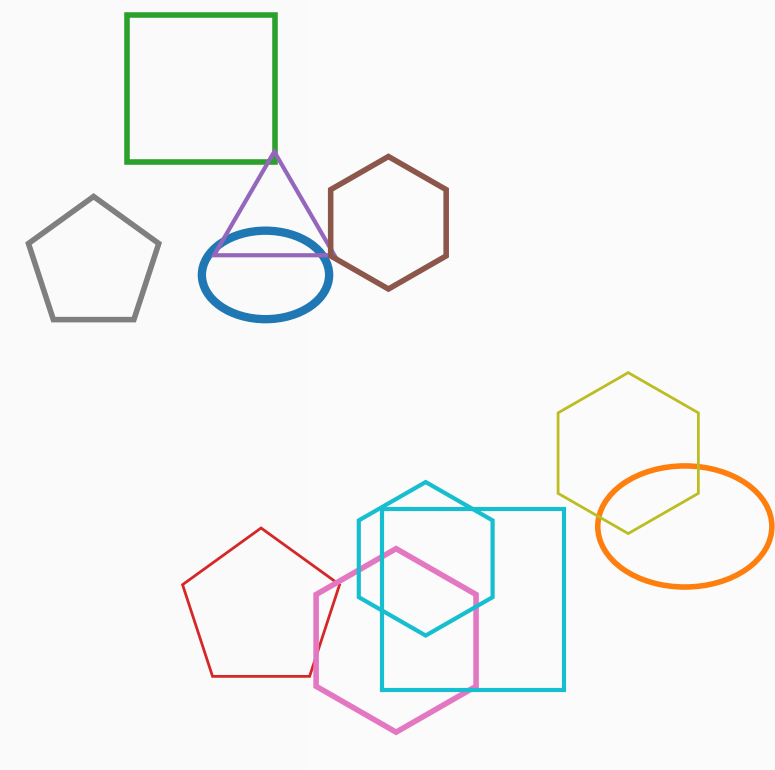[{"shape": "oval", "thickness": 3, "radius": 0.41, "center": [0.343, 0.643]}, {"shape": "oval", "thickness": 2, "radius": 0.56, "center": [0.884, 0.316]}, {"shape": "square", "thickness": 2, "radius": 0.48, "center": [0.259, 0.885]}, {"shape": "pentagon", "thickness": 1, "radius": 0.53, "center": [0.337, 0.208]}, {"shape": "triangle", "thickness": 1.5, "radius": 0.45, "center": [0.354, 0.713]}, {"shape": "hexagon", "thickness": 2, "radius": 0.43, "center": [0.501, 0.711]}, {"shape": "hexagon", "thickness": 2, "radius": 0.6, "center": [0.511, 0.168]}, {"shape": "pentagon", "thickness": 2, "radius": 0.44, "center": [0.121, 0.656]}, {"shape": "hexagon", "thickness": 1, "radius": 0.52, "center": [0.811, 0.412]}, {"shape": "square", "thickness": 1.5, "radius": 0.59, "center": [0.61, 0.222]}, {"shape": "hexagon", "thickness": 1.5, "radius": 0.5, "center": [0.549, 0.274]}]